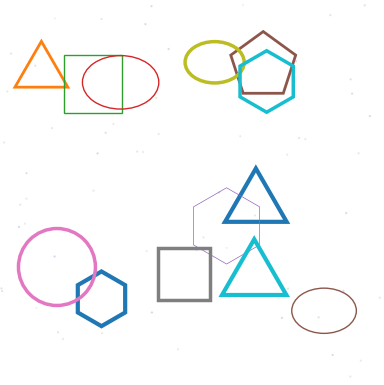[{"shape": "hexagon", "thickness": 3, "radius": 0.36, "center": [0.264, 0.224]}, {"shape": "triangle", "thickness": 3, "radius": 0.46, "center": [0.665, 0.47]}, {"shape": "triangle", "thickness": 2, "radius": 0.4, "center": [0.108, 0.813]}, {"shape": "square", "thickness": 1, "radius": 0.38, "center": [0.242, 0.782]}, {"shape": "oval", "thickness": 1, "radius": 0.5, "center": [0.313, 0.786]}, {"shape": "hexagon", "thickness": 0.5, "radius": 0.5, "center": [0.588, 0.413]}, {"shape": "pentagon", "thickness": 2, "radius": 0.44, "center": [0.684, 0.829]}, {"shape": "oval", "thickness": 1, "radius": 0.42, "center": [0.842, 0.193]}, {"shape": "circle", "thickness": 2.5, "radius": 0.5, "center": [0.148, 0.306]}, {"shape": "square", "thickness": 2.5, "radius": 0.33, "center": [0.477, 0.288]}, {"shape": "oval", "thickness": 2.5, "radius": 0.38, "center": [0.557, 0.838]}, {"shape": "triangle", "thickness": 3, "radius": 0.48, "center": [0.66, 0.282]}, {"shape": "hexagon", "thickness": 2.5, "radius": 0.4, "center": [0.693, 0.788]}]